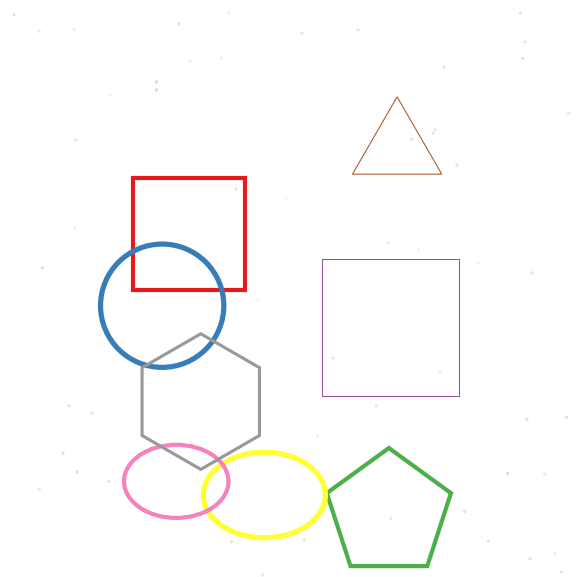[{"shape": "square", "thickness": 2, "radius": 0.48, "center": [0.328, 0.594]}, {"shape": "circle", "thickness": 2.5, "radius": 0.53, "center": [0.281, 0.47]}, {"shape": "pentagon", "thickness": 2, "radius": 0.57, "center": [0.673, 0.11]}, {"shape": "square", "thickness": 0.5, "radius": 0.59, "center": [0.676, 0.432]}, {"shape": "oval", "thickness": 2.5, "radius": 0.53, "center": [0.458, 0.142]}, {"shape": "triangle", "thickness": 0.5, "radius": 0.45, "center": [0.688, 0.742]}, {"shape": "oval", "thickness": 2, "radius": 0.45, "center": [0.305, 0.166]}, {"shape": "hexagon", "thickness": 1.5, "radius": 0.59, "center": [0.348, 0.304]}]